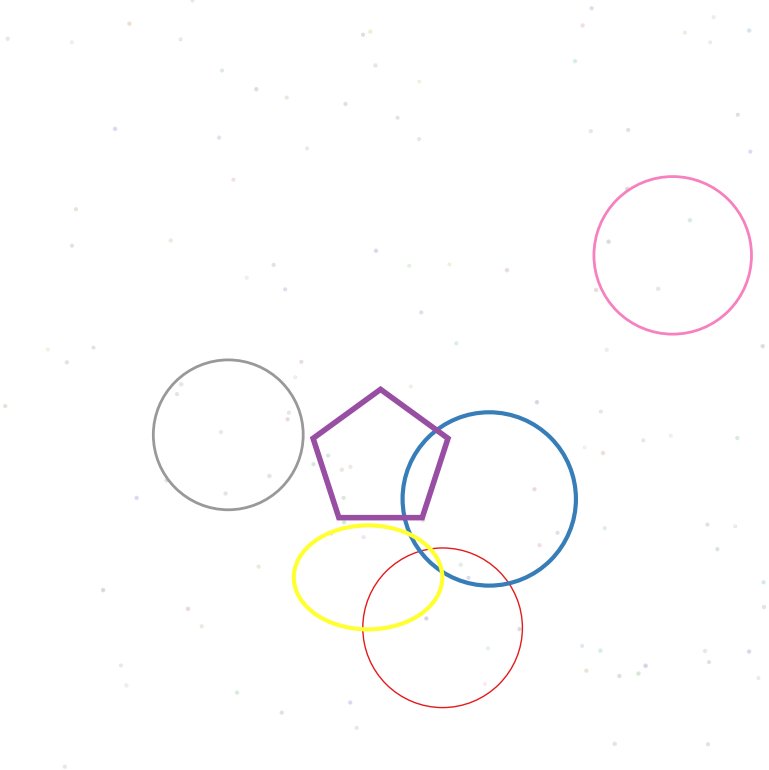[{"shape": "circle", "thickness": 0.5, "radius": 0.52, "center": [0.575, 0.185]}, {"shape": "circle", "thickness": 1.5, "radius": 0.56, "center": [0.635, 0.352]}, {"shape": "pentagon", "thickness": 2, "radius": 0.46, "center": [0.494, 0.402]}, {"shape": "oval", "thickness": 1.5, "radius": 0.48, "center": [0.478, 0.25]}, {"shape": "circle", "thickness": 1, "radius": 0.51, "center": [0.874, 0.668]}, {"shape": "circle", "thickness": 1, "radius": 0.49, "center": [0.296, 0.435]}]